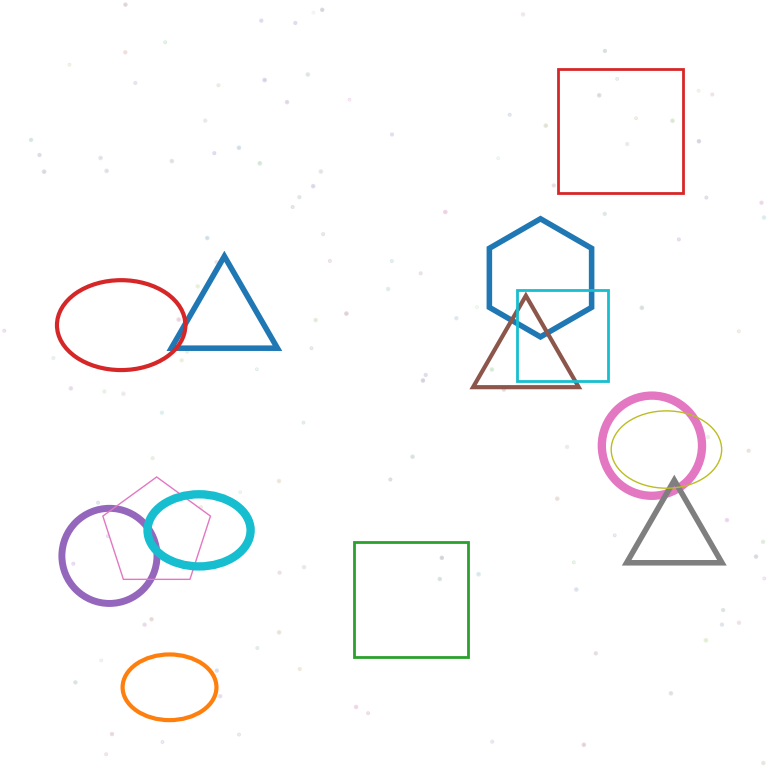[{"shape": "triangle", "thickness": 2, "radius": 0.4, "center": [0.291, 0.588]}, {"shape": "hexagon", "thickness": 2, "radius": 0.38, "center": [0.702, 0.639]}, {"shape": "oval", "thickness": 1.5, "radius": 0.3, "center": [0.22, 0.107]}, {"shape": "square", "thickness": 1, "radius": 0.37, "center": [0.534, 0.222]}, {"shape": "oval", "thickness": 1.5, "radius": 0.42, "center": [0.157, 0.578]}, {"shape": "square", "thickness": 1, "radius": 0.4, "center": [0.806, 0.83]}, {"shape": "circle", "thickness": 2.5, "radius": 0.31, "center": [0.142, 0.278]}, {"shape": "triangle", "thickness": 1.5, "radius": 0.4, "center": [0.683, 0.537]}, {"shape": "pentagon", "thickness": 0.5, "radius": 0.37, "center": [0.203, 0.307]}, {"shape": "circle", "thickness": 3, "radius": 0.33, "center": [0.847, 0.421]}, {"shape": "triangle", "thickness": 2, "radius": 0.36, "center": [0.876, 0.305]}, {"shape": "oval", "thickness": 0.5, "radius": 0.36, "center": [0.865, 0.416]}, {"shape": "square", "thickness": 1, "radius": 0.3, "center": [0.73, 0.564]}, {"shape": "oval", "thickness": 3, "radius": 0.33, "center": [0.259, 0.311]}]